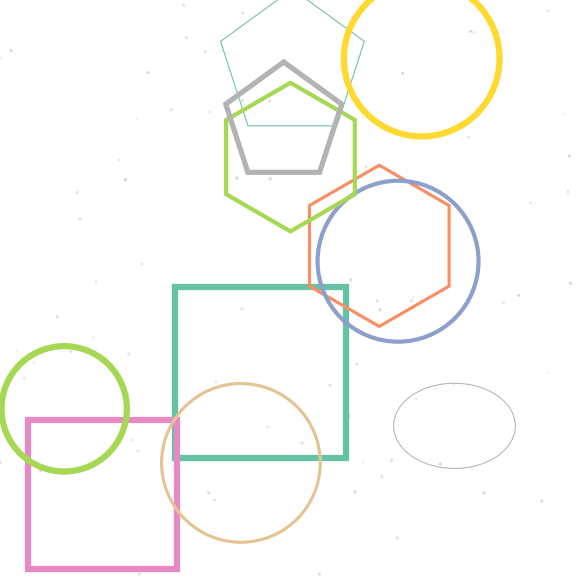[{"shape": "pentagon", "thickness": 0.5, "radius": 0.65, "center": [0.506, 0.887]}, {"shape": "square", "thickness": 3, "radius": 0.74, "center": [0.451, 0.355]}, {"shape": "hexagon", "thickness": 1.5, "radius": 0.7, "center": [0.657, 0.573]}, {"shape": "circle", "thickness": 2, "radius": 0.7, "center": [0.689, 0.547]}, {"shape": "square", "thickness": 3, "radius": 0.64, "center": [0.178, 0.143]}, {"shape": "hexagon", "thickness": 2, "radius": 0.64, "center": [0.503, 0.727]}, {"shape": "circle", "thickness": 3, "radius": 0.54, "center": [0.111, 0.291]}, {"shape": "circle", "thickness": 3, "radius": 0.67, "center": [0.73, 0.898]}, {"shape": "circle", "thickness": 1.5, "radius": 0.69, "center": [0.417, 0.198]}, {"shape": "pentagon", "thickness": 2.5, "radius": 0.53, "center": [0.491, 0.786]}, {"shape": "oval", "thickness": 0.5, "radius": 0.53, "center": [0.787, 0.262]}]